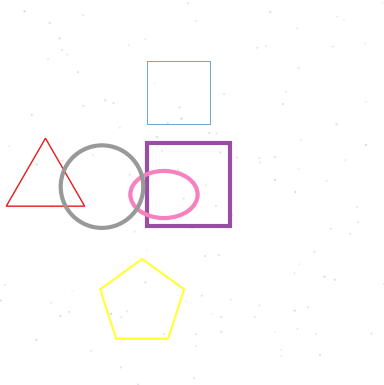[{"shape": "triangle", "thickness": 1, "radius": 0.59, "center": [0.118, 0.523]}, {"shape": "square", "thickness": 0.5, "radius": 0.41, "center": [0.463, 0.759]}, {"shape": "square", "thickness": 3, "radius": 0.54, "center": [0.489, 0.52]}, {"shape": "pentagon", "thickness": 1.5, "radius": 0.57, "center": [0.369, 0.213]}, {"shape": "oval", "thickness": 3, "radius": 0.44, "center": [0.426, 0.495]}, {"shape": "circle", "thickness": 3, "radius": 0.54, "center": [0.265, 0.515]}]